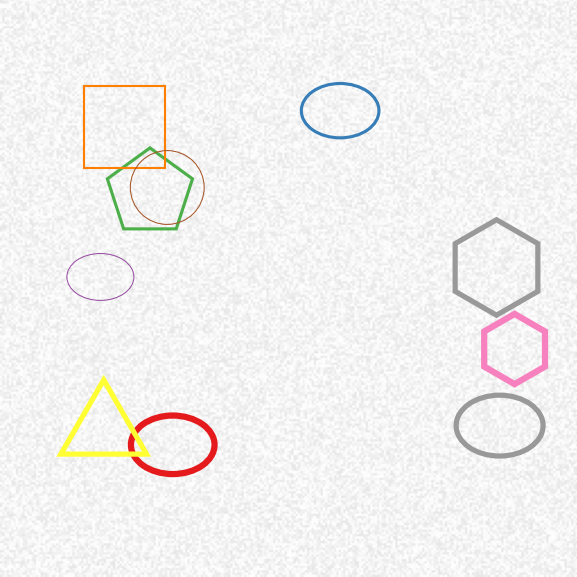[{"shape": "oval", "thickness": 3, "radius": 0.36, "center": [0.299, 0.229]}, {"shape": "oval", "thickness": 1.5, "radius": 0.34, "center": [0.589, 0.807]}, {"shape": "pentagon", "thickness": 1.5, "radius": 0.39, "center": [0.26, 0.665]}, {"shape": "oval", "thickness": 0.5, "radius": 0.29, "center": [0.174, 0.52]}, {"shape": "square", "thickness": 1, "radius": 0.35, "center": [0.215, 0.779]}, {"shape": "triangle", "thickness": 2.5, "radius": 0.43, "center": [0.18, 0.256]}, {"shape": "circle", "thickness": 0.5, "radius": 0.32, "center": [0.29, 0.674]}, {"shape": "hexagon", "thickness": 3, "radius": 0.3, "center": [0.891, 0.395]}, {"shape": "hexagon", "thickness": 2.5, "radius": 0.41, "center": [0.86, 0.536]}, {"shape": "oval", "thickness": 2.5, "radius": 0.38, "center": [0.865, 0.262]}]